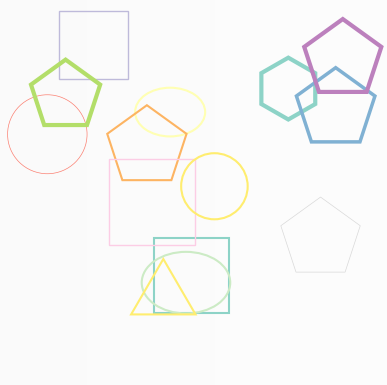[{"shape": "square", "thickness": 1.5, "radius": 0.49, "center": [0.493, 0.284]}, {"shape": "hexagon", "thickness": 3, "radius": 0.4, "center": [0.744, 0.77]}, {"shape": "oval", "thickness": 1.5, "radius": 0.45, "center": [0.439, 0.709]}, {"shape": "square", "thickness": 1, "radius": 0.45, "center": [0.241, 0.883]}, {"shape": "circle", "thickness": 0.5, "radius": 0.51, "center": [0.122, 0.651]}, {"shape": "pentagon", "thickness": 2.5, "radius": 0.53, "center": [0.866, 0.718]}, {"shape": "pentagon", "thickness": 1.5, "radius": 0.54, "center": [0.379, 0.619]}, {"shape": "pentagon", "thickness": 3, "radius": 0.47, "center": [0.169, 0.751]}, {"shape": "square", "thickness": 1, "radius": 0.56, "center": [0.392, 0.476]}, {"shape": "pentagon", "thickness": 0.5, "radius": 0.54, "center": [0.827, 0.38]}, {"shape": "pentagon", "thickness": 3, "radius": 0.52, "center": [0.885, 0.846]}, {"shape": "oval", "thickness": 1.5, "radius": 0.57, "center": [0.48, 0.266]}, {"shape": "circle", "thickness": 1.5, "radius": 0.43, "center": [0.553, 0.516]}, {"shape": "triangle", "thickness": 1.5, "radius": 0.48, "center": [0.421, 0.231]}]